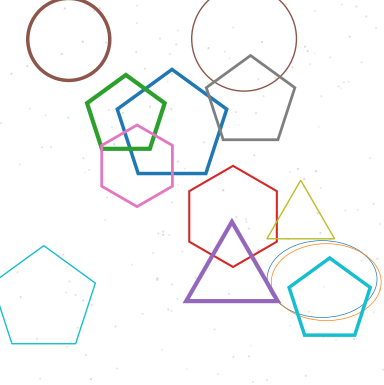[{"shape": "oval", "thickness": 0.5, "radius": 0.71, "center": [0.837, 0.275]}, {"shape": "pentagon", "thickness": 2.5, "radius": 0.75, "center": [0.447, 0.67]}, {"shape": "oval", "thickness": 0.5, "radius": 0.71, "center": [0.847, 0.267]}, {"shape": "pentagon", "thickness": 3, "radius": 0.53, "center": [0.327, 0.699]}, {"shape": "hexagon", "thickness": 1.5, "radius": 0.66, "center": [0.605, 0.438]}, {"shape": "triangle", "thickness": 3, "radius": 0.69, "center": [0.602, 0.287]}, {"shape": "circle", "thickness": 2.5, "radius": 0.53, "center": [0.179, 0.898]}, {"shape": "circle", "thickness": 1, "radius": 0.68, "center": [0.634, 0.899]}, {"shape": "hexagon", "thickness": 2, "radius": 0.53, "center": [0.356, 0.569]}, {"shape": "pentagon", "thickness": 2, "radius": 0.6, "center": [0.651, 0.735]}, {"shape": "triangle", "thickness": 1, "radius": 0.51, "center": [0.781, 0.431]}, {"shape": "pentagon", "thickness": 2.5, "radius": 0.55, "center": [0.856, 0.219]}, {"shape": "pentagon", "thickness": 1, "radius": 0.7, "center": [0.114, 0.221]}]